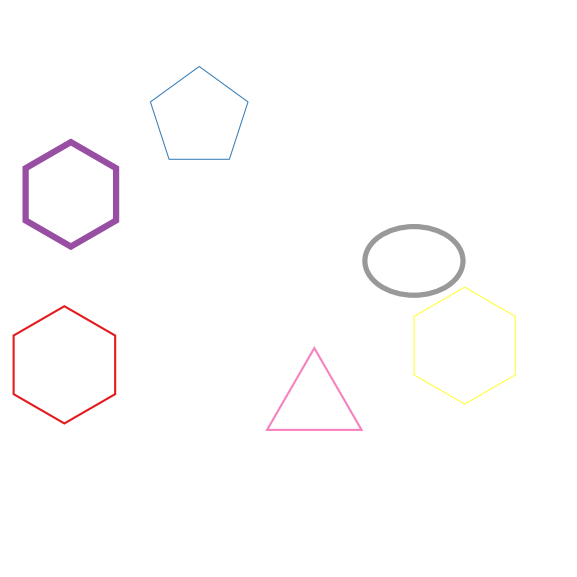[{"shape": "hexagon", "thickness": 1, "radius": 0.51, "center": [0.111, 0.367]}, {"shape": "pentagon", "thickness": 0.5, "radius": 0.44, "center": [0.345, 0.795]}, {"shape": "hexagon", "thickness": 3, "radius": 0.45, "center": [0.123, 0.663]}, {"shape": "hexagon", "thickness": 0.5, "radius": 0.51, "center": [0.805, 0.401]}, {"shape": "triangle", "thickness": 1, "radius": 0.47, "center": [0.544, 0.302]}, {"shape": "oval", "thickness": 2.5, "radius": 0.42, "center": [0.717, 0.547]}]